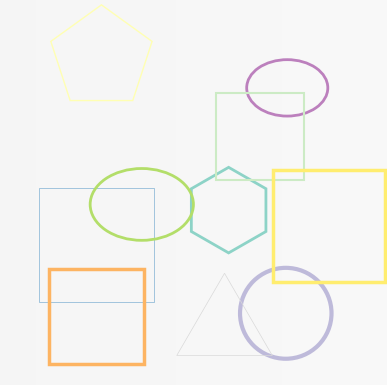[{"shape": "hexagon", "thickness": 2, "radius": 0.56, "center": [0.59, 0.454]}, {"shape": "pentagon", "thickness": 1, "radius": 0.69, "center": [0.262, 0.85]}, {"shape": "circle", "thickness": 3, "radius": 0.59, "center": [0.737, 0.186]}, {"shape": "square", "thickness": 0.5, "radius": 0.74, "center": [0.25, 0.363]}, {"shape": "square", "thickness": 2.5, "radius": 0.62, "center": [0.249, 0.179]}, {"shape": "oval", "thickness": 2, "radius": 0.67, "center": [0.366, 0.469]}, {"shape": "triangle", "thickness": 0.5, "radius": 0.71, "center": [0.579, 0.148]}, {"shape": "oval", "thickness": 2, "radius": 0.52, "center": [0.741, 0.772]}, {"shape": "square", "thickness": 1.5, "radius": 0.57, "center": [0.671, 0.646]}, {"shape": "square", "thickness": 2.5, "radius": 0.72, "center": [0.849, 0.413]}]